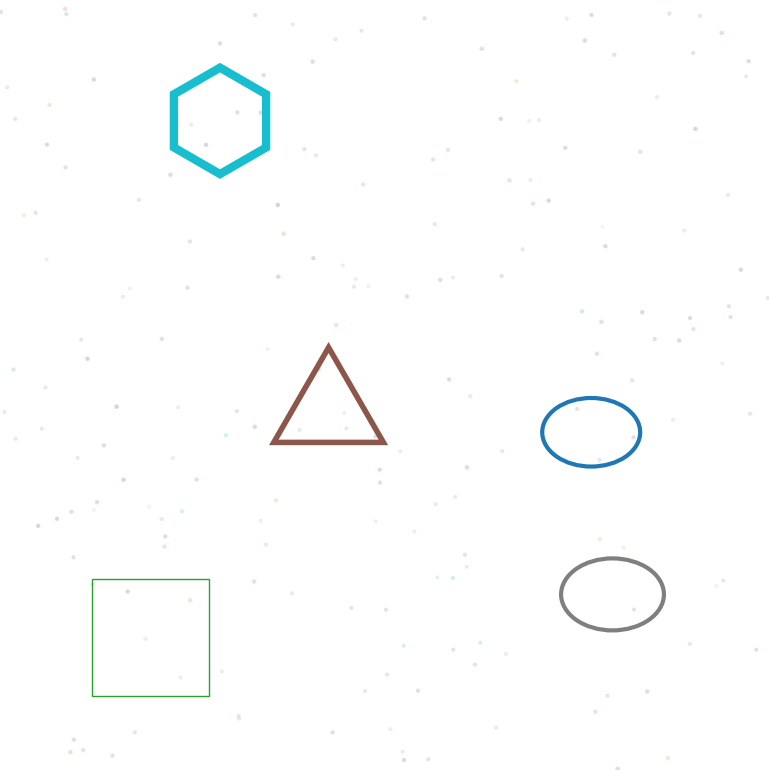[{"shape": "oval", "thickness": 1.5, "radius": 0.32, "center": [0.768, 0.439]}, {"shape": "square", "thickness": 0.5, "radius": 0.38, "center": [0.196, 0.172]}, {"shape": "triangle", "thickness": 2, "radius": 0.41, "center": [0.427, 0.467]}, {"shape": "oval", "thickness": 1.5, "radius": 0.33, "center": [0.795, 0.228]}, {"shape": "hexagon", "thickness": 3, "radius": 0.35, "center": [0.286, 0.843]}]